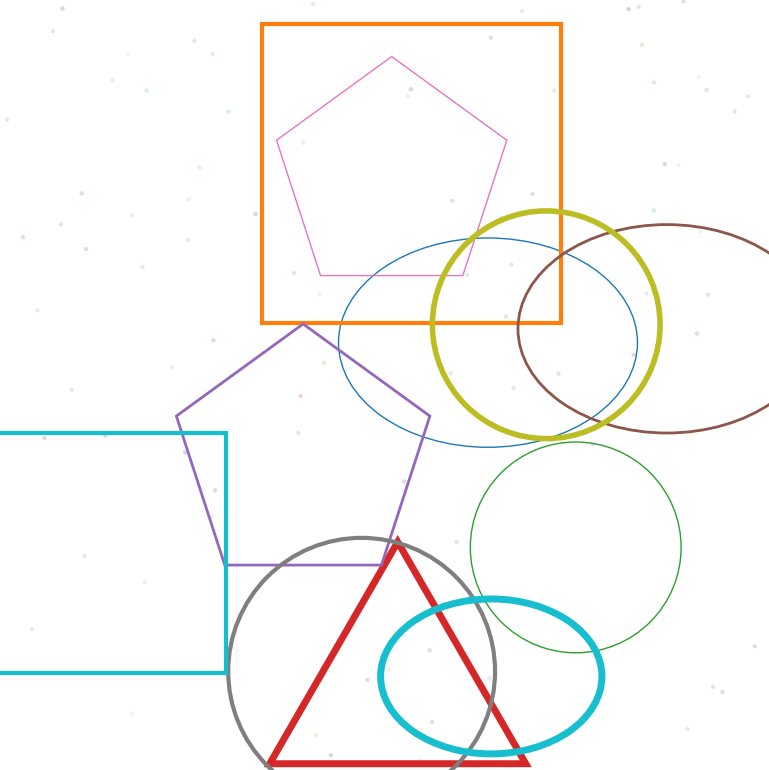[{"shape": "oval", "thickness": 0.5, "radius": 0.97, "center": [0.634, 0.555]}, {"shape": "square", "thickness": 1.5, "radius": 0.97, "center": [0.534, 0.775]}, {"shape": "circle", "thickness": 0.5, "radius": 0.68, "center": [0.748, 0.289]}, {"shape": "triangle", "thickness": 2.5, "radius": 0.96, "center": [0.517, 0.104]}, {"shape": "pentagon", "thickness": 1, "radius": 0.87, "center": [0.394, 0.406]}, {"shape": "oval", "thickness": 1, "radius": 0.97, "center": [0.866, 0.573]}, {"shape": "pentagon", "thickness": 0.5, "radius": 0.79, "center": [0.509, 0.769]}, {"shape": "circle", "thickness": 1.5, "radius": 0.87, "center": [0.47, 0.128]}, {"shape": "circle", "thickness": 2, "radius": 0.74, "center": [0.709, 0.578]}, {"shape": "square", "thickness": 1.5, "radius": 0.78, "center": [0.138, 0.282]}, {"shape": "oval", "thickness": 2.5, "radius": 0.72, "center": [0.638, 0.122]}]